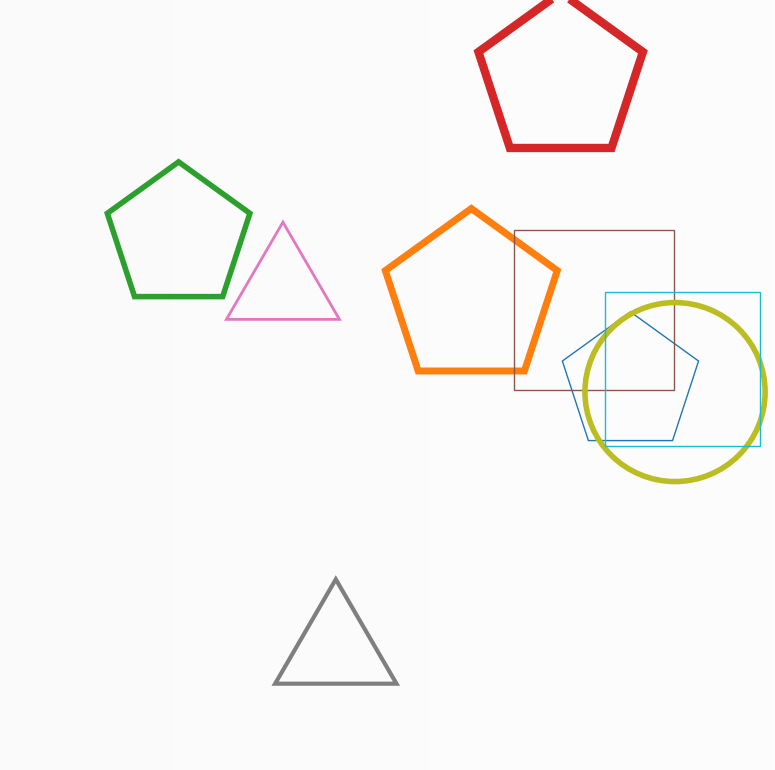[{"shape": "pentagon", "thickness": 0.5, "radius": 0.46, "center": [0.813, 0.503]}, {"shape": "pentagon", "thickness": 2.5, "radius": 0.58, "center": [0.608, 0.613]}, {"shape": "pentagon", "thickness": 2, "radius": 0.48, "center": [0.23, 0.693]}, {"shape": "pentagon", "thickness": 3, "radius": 0.56, "center": [0.723, 0.898]}, {"shape": "square", "thickness": 0.5, "radius": 0.52, "center": [0.767, 0.597]}, {"shape": "triangle", "thickness": 1, "radius": 0.42, "center": [0.365, 0.627]}, {"shape": "triangle", "thickness": 1.5, "radius": 0.45, "center": [0.433, 0.157]}, {"shape": "circle", "thickness": 2, "radius": 0.58, "center": [0.871, 0.491]}, {"shape": "square", "thickness": 0.5, "radius": 0.5, "center": [0.881, 0.521]}]